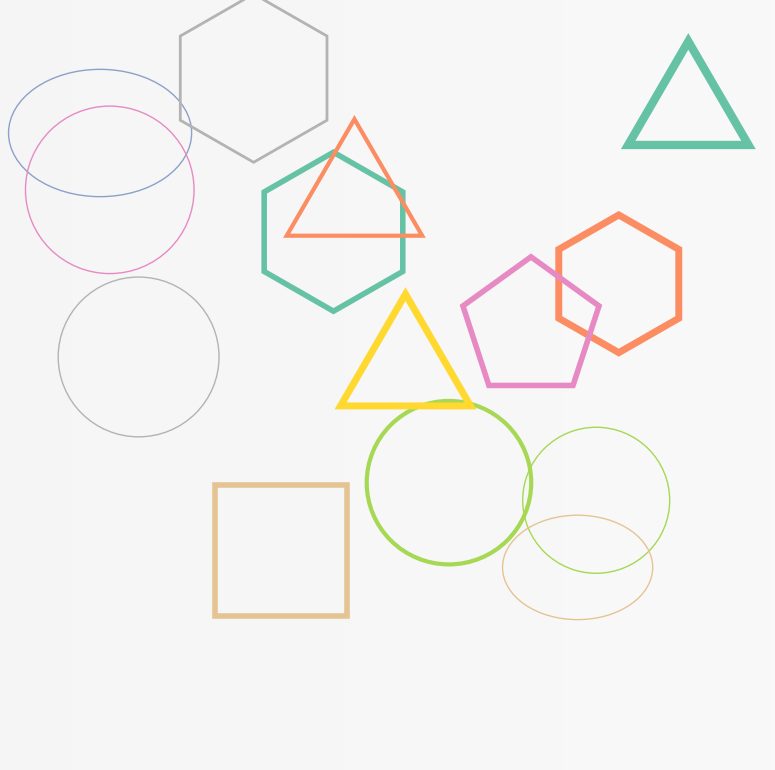[{"shape": "hexagon", "thickness": 2, "radius": 0.52, "center": [0.43, 0.699]}, {"shape": "triangle", "thickness": 3, "radius": 0.45, "center": [0.888, 0.857]}, {"shape": "triangle", "thickness": 1.5, "radius": 0.5, "center": [0.457, 0.744]}, {"shape": "hexagon", "thickness": 2.5, "radius": 0.45, "center": [0.798, 0.631]}, {"shape": "oval", "thickness": 0.5, "radius": 0.59, "center": [0.129, 0.827]}, {"shape": "circle", "thickness": 0.5, "radius": 0.54, "center": [0.142, 0.753]}, {"shape": "pentagon", "thickness": 2, "radius": 0.46, "center": [0.685, 0.574]}, {"shape": "circle", "thickness": 1.5, "radius": 0.53, "center": [0.579, 0.373]}, {"shape": "circle", "thickness": 0.5, "radius": 0.47, "center": [0.769, 0.35]}, {"shape": "triangle", "thickness": 2.5, "radius": 0.48, "center": [0.523, 0.521]}, {"shape": "oval", "thickness": 0.5, "radius": 0.48, "center": [0.745, 0.263]}, {"shape": "square", "thickness": 2, "radius": 0.43, "center": [0.362, 0.285]}, {"shape": "hexagon", "thickness": 1, "radius": 0.55, "center": [0.327, 0.899]}, {"shape": "circle", "thickness": 0.5, "radius": 0.52, "center": [0.179, 0.536]}]